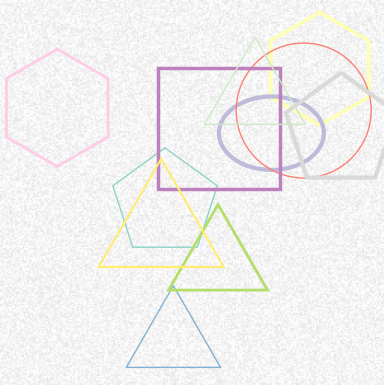[{"shape": "pentagon", "thickness": 1, "radius": 0.71, "center": [0.429, 0.473]}, {"shape": "hexagon", "thickness": 2.5, "radius": 0.73, "center": [0.83, 0.821]}, {"shape": "oval", "thickness": 3, "radius": 0.68, "center": [0.705, 0.654]}, {"shape": "circle", "thickness": 1, "radius": 0.88, "center": [0.789, 0.713]}, {"shape": "triangle", "thickness": 1, "radius": 0.71, "center": [0.45, 0.116]}, {"shape": "triangle", "thickness": 2, "radius": 0.74, "center": [0.566, 0.321]}, {"shape": "hexagon", "thickness": 2, "radius": 0.76, "center": [0.149, 0.72]}, {"shape": "pentagon", "thickness": 3, "radius": 0.75, "center": [0.886, 0.661]}, {"shape": "square", "thickness": 2.5, "radius": 0.79, "center": [0.568, 0.666]}, {"shape": "triangle", "thickness": 1, "radius": 0.76, "center": [0.662, 0.752]}, {"shape": "triangle", "thickness": 1.5, "radius": 0.94, "center": [0.419, 0.4]}]